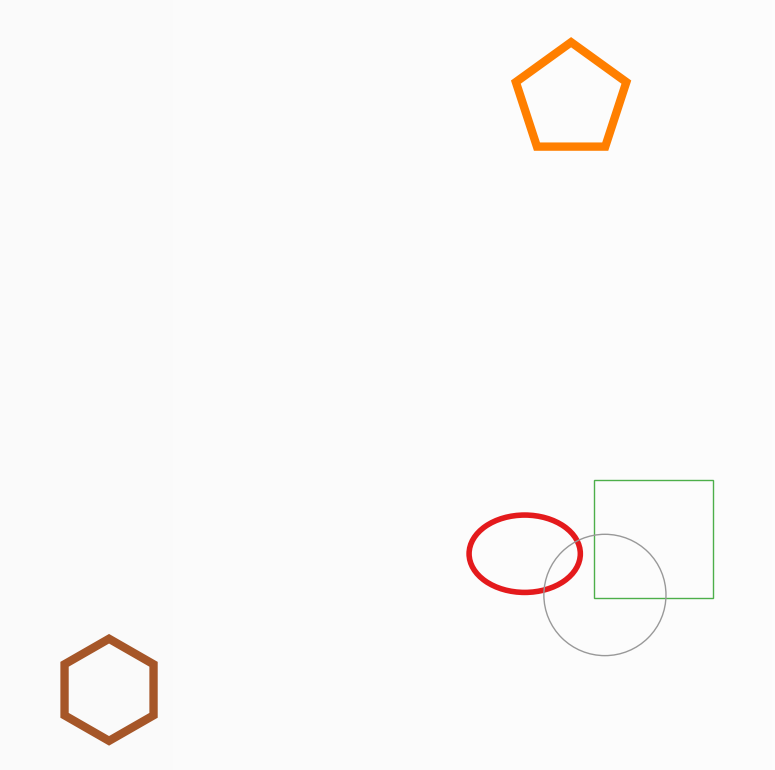[{"shape": "oval", "thickness": 2, "radius": 0.36, "center": [0.677, 0.281]}, {"shape": "square", "thickness": 0.5, "radius": 0.38, "center": [0.843, 0.3]}, {"shape": "pentagon", "thickness": 3, "radius": 0.37, "center": [0.737, 0.87]}, {"shape": "hexagon", "thickness": 3, "radius": 0.33, "center": [0.141, 0.104]}, {"shape": "circle", "thickness": 0.5, "radius": 0.39, "center": [0.781, 0.227]}]